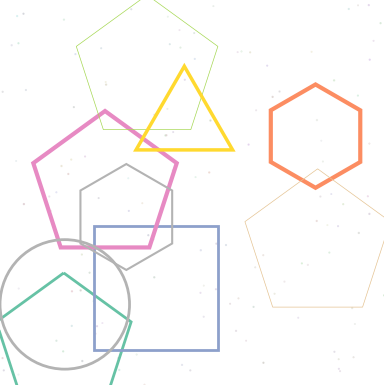[{"shape": "pentagon", "thickness": 2, "radius": 0.92, "center": [0.166, 0.107]}, {"shape": "hexagon", "thickness": 3, "radius": 0.67, "center": [0.82, 0.646]}, {"shape": "square", "thickness": 2, "radius": 0.81, "center": [0.406, 0.252]}, {"shape": "pentagon", "thickness": 3, "radius": 0.98, "center": [0.273, 0.516]}, {"shape": "pentagon", "thickness": 0.5, "radius": 0.97, "center": [0.382, 0.82]}, {"shape": "triangle", "thickness": 2.5, "radius": 0.72, "center": [0.479, 0.683]}, {"shape": "pentagon", "thickness": 0.5, "radius": 0.99, "center": [0.825, 0.363]}, {"shape": "circle", "thickness": 2, "radius": 0.84, "center": [0.168, 0.209]}, {"shape": "hexagon", "thickness": 1.5, "radius": 0.69, "center": [0.328, 0.436]}]